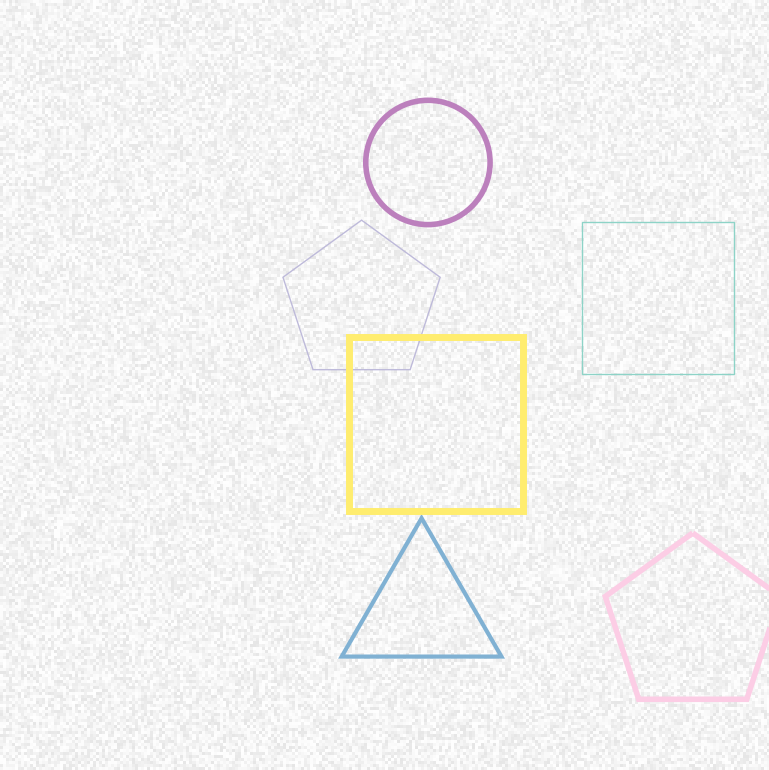[{"shape": "square", "thickness": 0.5, "radius": 0.49, "center": [0.855, 0.613]}, {"shape": "pentagon", "thickness": 0.5, "radius": 0.54, "center": [0.47, 0.607]}, {"shape": "triangle", "thickness": 1.5, "radius": 0.6, "center": [0.547, 0.207]}, {"shape": "pentagon", "thickness": 2, "radius": 0.6, "center": [0.9, 0.188]}, {"shape": "circle", "thickness": 2, "radius": 0.4, "center": [0.556, 0.789]}, {"shape": "square", "thickness": 2.5, "radius": 0.57, "center": [0.566, 0.45]}]